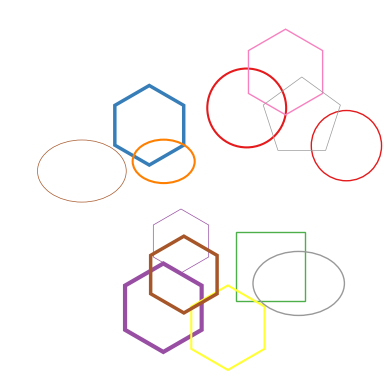[{"shape": "circle", "thickness": 1.5, "radius": 0.51, "center": [0.641, 0.72]}, {"shape": "circle", "thickness": 1, "radius": 0.46, "center": [0.9, 0.622]}, {"shape": "hexagon", "thickness": 2.5, "radius": 0.52, "center": [0.388, 0.675]}, {"shape": "square", "thickness": 1, "radius": 0.45, "center": [0.702, 0.308]}, {"shape": "hexagon", "thickness": 0.5, "radius": 0.42, "center": [0.47, 0.374]}, {"shape": "hexagon", "thickness": 3, "radius": 0.57, "center": [0.424, 0.201]}, {"shape": "oval", "thickness": 1.5, "radius": 0.4, "center": [0.425, 0.581]}, {"shape": "hexagon", "thickness": 1.5, "radius": 0.55, "center": [0.592, 0.149]}, {"shape": "oval", "thickness": 0.5, "radius": 0.58, "center": [0.213, 0.556]}, {"shape": "hexagon", "thickness": 2.5, "radius": 0.5, "center": [0.478, 0.287]}, {"shape": "hexagon", "thickness": 1, "radius": 0.56, "center": [0.742, 0.813]}, {"shape": "pentagon", "thickness": 0.5, "radius": 0.53, "center": [0.784, 0.695]}, {"shape": "oval", "thickness": 1, "radius": 0.59, "center": [0.776, 0.264]}]